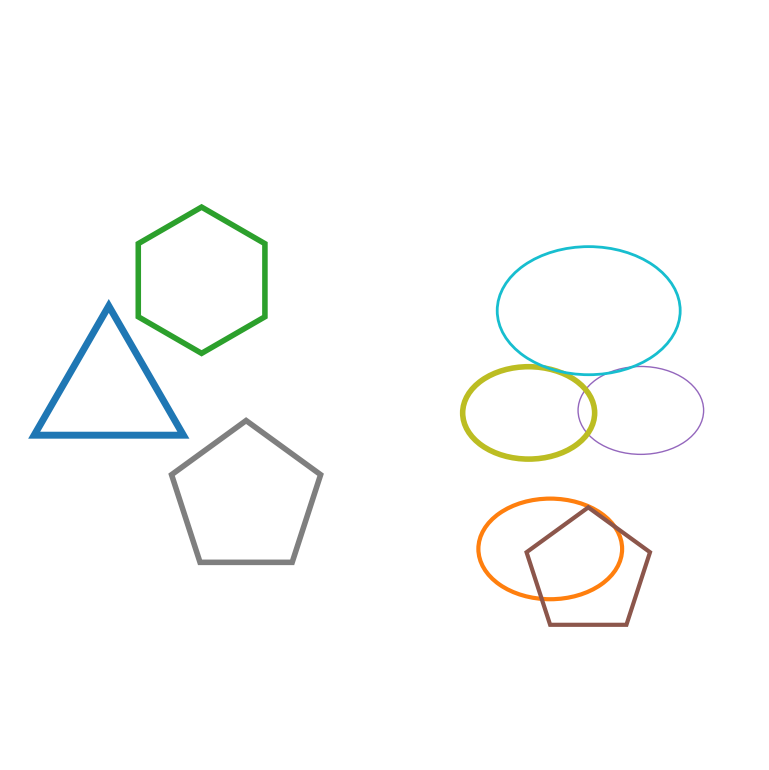[{"shape": "triangle", "thickness": 2.5, "radius": 0.56, "center": [0.141, 0.491]}, {"shape": "oval", "thickness": 1.5, "radius": 0.47, "center": [0.715, 0.287]}, {"shape": "hexagon", "thickness": 2, "radius": 0.47, "center": [0.262, 0.636]}, {"shape": "oval", "thickness": 0.5, "radius": 0.41, "center": [0.832, 0.467]}, {"shape": "pentagon", "thickness": 1.5, "radius": 0.42, "center": [0.764, 0.257]}, {"shape": "pentagon", "thickness": 2, "radius": 0.51, "center": [0.32, 0.352]}, {"shape": "oval", "thickness": 2, "radius": 0.43, "center": [0.687, 0.464]}, {"shape": "oval", "thickness": 1, "radius": 0.59, "center": [0.765, 0.597]}]